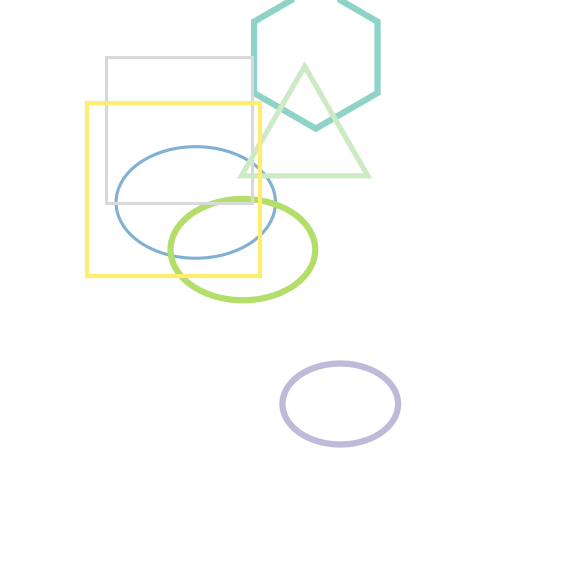[{"shape": "hexagon", "thickness": 3, "radius": 0.62, "center": [0.547, 0.9]}, {"shape": "oval", "thickness": 3, "radius": 0.5, "center": [0.589, 0.3]}, {"shape": "oval", "thickness": 1.5, "radius": 0.69, "center": [0.339, 0.649]}, {"shape": "oval", "thickness": 3, "radius": 0.63, "center": [0.421, 0.567]}, {"shape": "square", "thickness": 1.5, "radius": 0.63, "center": [0.309, 0.774]}, {"shape": "triangle", "thickness": 2.5, "radius": 0.63, "center": [0.528, 0.758]}, {"shape": "square", "thickness": 2, "radius": 0.75, "center": [0.3, 0.67]}]